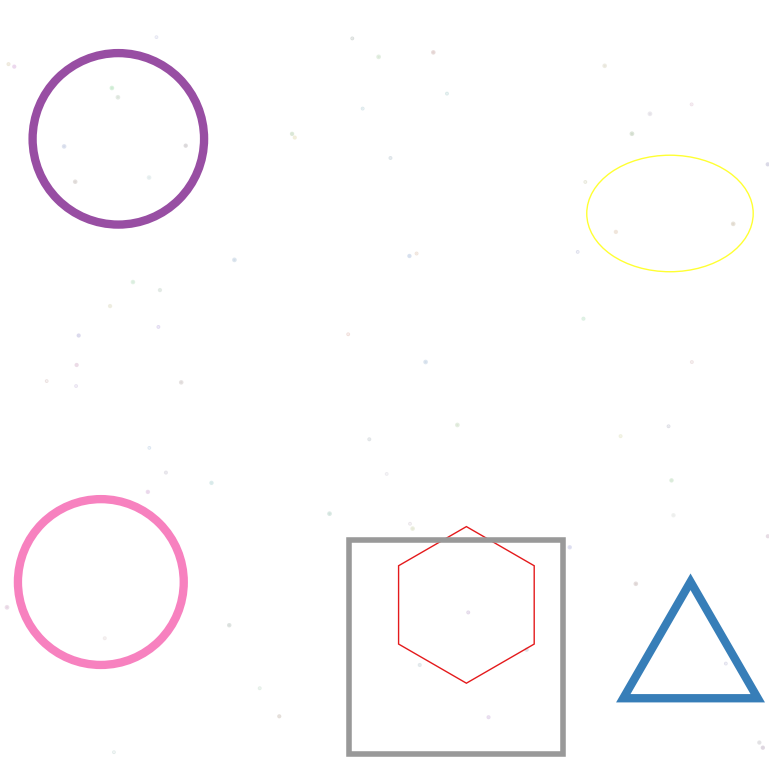[{"shape": "hexagon", "thickness": 0.5, "radius": 0.51, "center": [0.606, 0.214]}, {"shape": "triangle", "thickness": 3, "radius": 0.5, "center": [0.897, 0.144]}, {"shape": "circle", "thickness": 3, "radius": 0.56, "center": [0.154, 0.82]}, {"shape": "oval", "thickness": 0.5, "radius": 0.54, "center": [0.87, 0.723]}, {"shape": "circle", "thickness": 3, "radius": 0.54, "center": [0.131, 0.244]}, {"shape": "square", "thickness": 2, "radius": 0.69, "center": [0.592, 0.159]}]